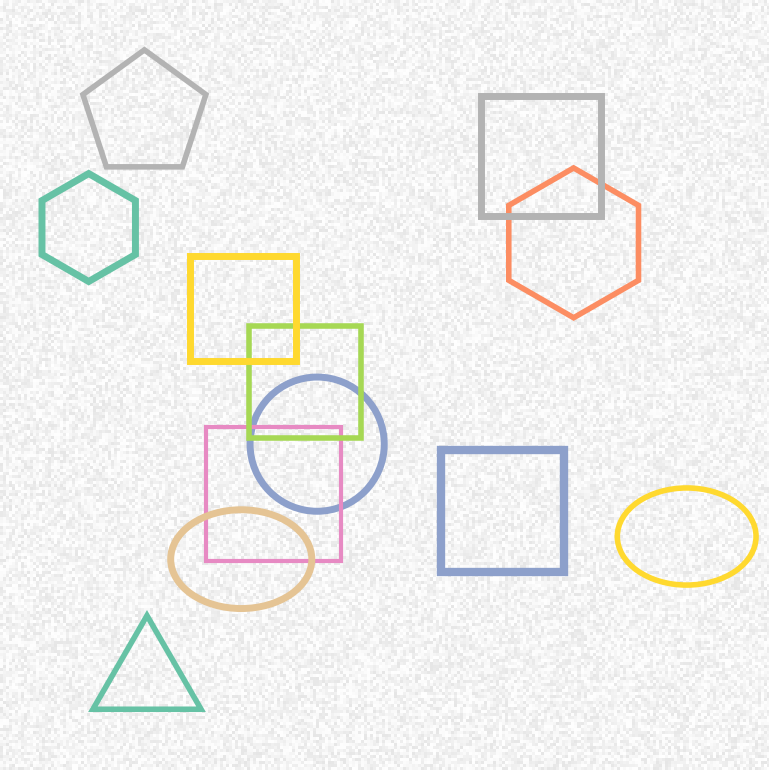[{"shape": "hexagon", "thickness": 2.5, "radius": 0.35, "center": [0.115, 0.705]}, {"shape": "triangle", "thickness": 2, "radius": 0.41, "center": [0.191, 0.119]}, {"shape": "hexagon", "thickness": 2, "radius": 0.49, "center": [0.745, 0.685]}, {"shape": "square", "thickness": 3, "radius": 0.4, "center": [0.653, 0.336]}, {"shape": "circle", "thickness": 2.5, "radius": 0.44, "center": [0.412, 0.423]}, {"shape": "square", "thickness": 1.5, "radius": 0.44, "center": [0.355, 0.358]}, {"shape": "square", "thickness": 2, "radius": 0.37, "center": [0.396, 0.504]}, {"shape": "oval", "thickness": 2, "radius": 0.45, "center": [0.892, 0.303]}, {"shape": "square", "thickness": 2.5, "radius": 0.34, "center": [0.316, 0.6]}, {"shape": "oval", "thickness": 2.5, "radius": 0.46, "center": [0.313, 0.274]}, {"shape": "pentagon", "thickness": 2, "radius": 0.42, "center": [0.188, 0.851]}, {"shape": "square", "thickness": 2.5, "radius": 0.39, "center": [0.702, 0.797]}]